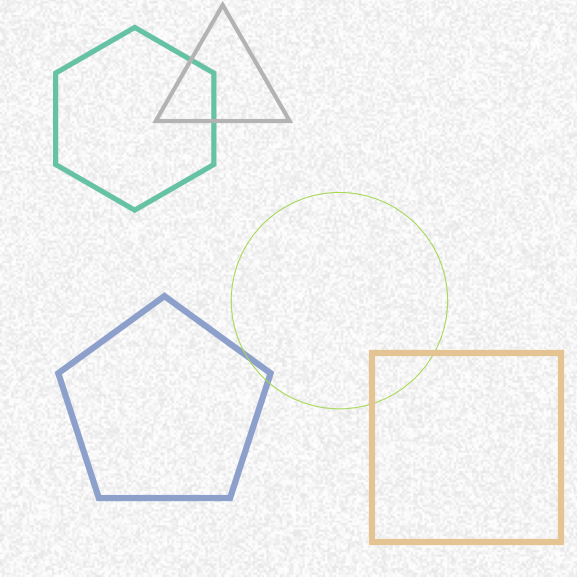[{"shape": "hexagon", "thickness": 2.5, "radius": 0.79, "center": [0.233, 0.793]}, {"shape": "pentagon", "thickness": 3, "radius": 0.97, "center": [0.285, 0.293]}, {"shape": "circle", "thickness": 0.5, "radius": 0.94, "center": [0.588, 0.479]}, {"shape": "square", "thickness": 3, "radius": 0.82, "center": [0.808, 0.224]}, {"shape": "triangle", "thickness": 2, "radius": 0.67, "center": [0.386, 0.857]}]